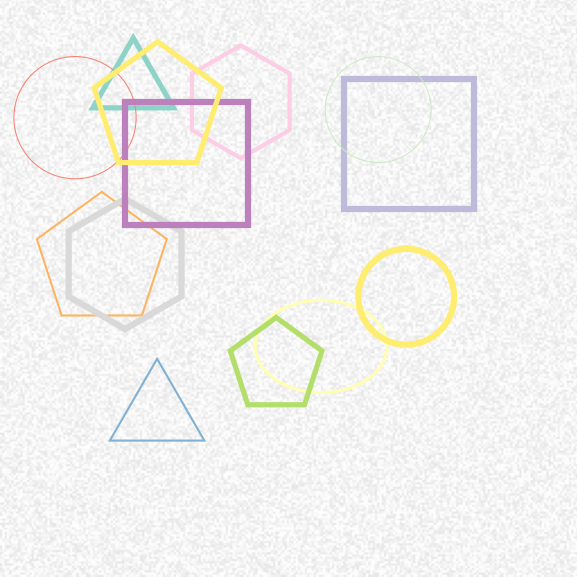[{"shape": "triangle", "thickness": 2.5, "radius": 0.4, "center": [0.231, 0.853]}, {"shape": "oval", "thickness": 1.5, "radius": 0.57, "center": [0.556, 0.399]}, {"shape": "square", "thickness": 3, "radius": 0.56, "center": [0.709, 0.749]}, {"shape": "circle", "thickness": 0.5, "radius": 0.53, "center": [0.13, 0.795]}, {"shape": "triangle", "thickness": 1, "radius": 0.47, "center": [0.272, 0.283]}, {"shape": "pentagon", "thickness": 1, "radius": 0.59, "center": [0.176, 0.549]}, {"shape": "pentagon", "thickness": 2.5, "radius": 0.42, "center": [0.478, 0.366]}, {"shape": "hexagon", "thickness": 2, "radius": 0.49, "center": [0.417, 0.823]}, {"shape": "hexagon", "thickness": 3, "radius": 0.56, "center": [0.217, 0.542]}, {"shape": "square", "thickness": 3, "radius": 0.53, "center": [0.323, 0.716]}, {"shape": "circle", "thickness": 0.5, "radius": 0.46, "center": [0.655, 0.809]}, {"shape": "circle", "thickness": 3, "radius": 0.41, "center": [0.703, 0.485]}, {"shape": "pentagon", "thickness": 2.5, "radius": 0.58, "center": [0.273, 0.811]}]